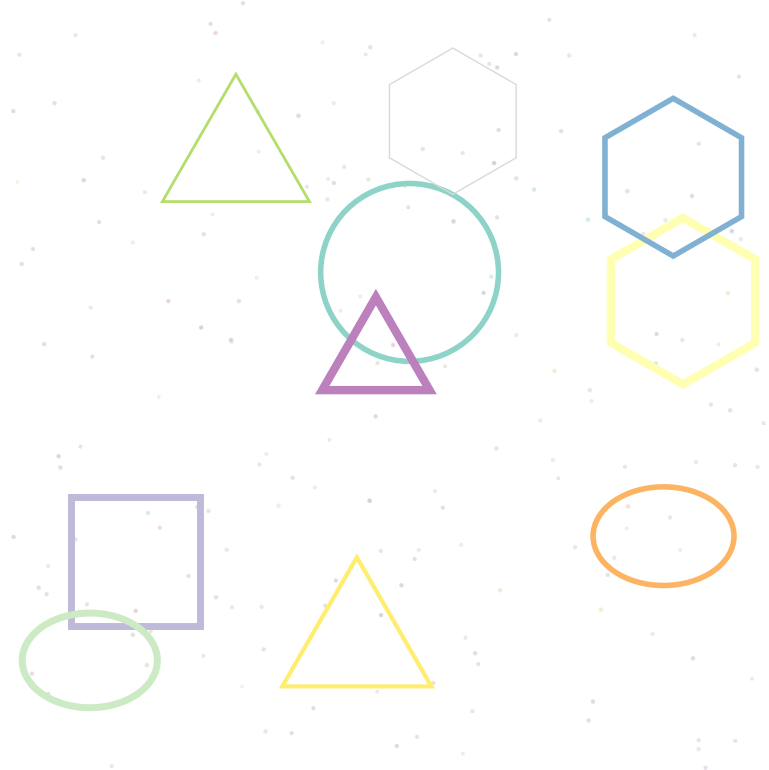[{"shape": "circle", "thickness": 2, "radius": 0.58, "center": [0.532, 0.646]}, {"shape": "hexagon", "thickness": 3, "radius": 0.54, "center": [0.887, 0.609]}, {"shape": "square", "thickness": 2.5, "radius": 0.42, "center": [0.176, 0.271]}, {"shape": "hexagon", "thickness": 2, "radius": 0.51, "center": [0.874, 0.77]}, {"shape": "oval", "thickness": 2, "radius": 0.46, "center": [0.862, 0.304]}, {"shape": "triangle", "thickness": 1, "radius": 0.55, "center": [0.306, 0.793]}, {"shape": "hexagon", "thickness": 0.5, "radius": 0.48, "center": [0.588, 0.843]}, {"shape": "triangle", "thickness": 3, "radius": 0.4, "center": [0.488, 0.534]}, {"shape": "oval", "thickness": 2.5, "radius": 0.44, "center": [0.117, 0.142]}, {"shape": "triangle", "thickness": 1.5, "radius": 0.56, "center": [0.463, 0.164]}]